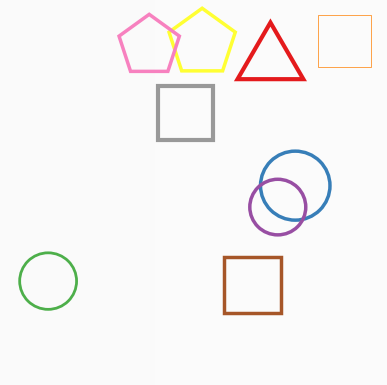[{"shape": "triangle", "thickness": 3, "radius": 0.49, "center": [0.698, 0.843]}, {"shape": "circle", "thickness": 2.5, "radius": 0.45, "center": [0.762, 0.518]}, {"shape": "circle", "thickness": 2, "radius": 0.37, "center": [0.124, 0.27]}, {"shape": "circle", "thickness": 2.5, "radius": 0.36, "center": [0.717, 0.462]}, {"shape": "square", "thickness": 0.5, "radius": 0.34, "center": [0.888, 0.894]}, {"shape": "pentagon", "thickness": 2.5, "radius": 0.45, "center": [0.522, 0.889]}, {"shape": "square", "thickness": 2.5, "radius": 0.36, "center": [0.652, 0.26]}, {"shape": "pentagon", "thickness": 2.5, "radius": 0.41, "center": [0.385, 0.881]}, {"shape": "square", "thickness": 3, "radius": 0.35, "center": [0.479, 0.705]}]